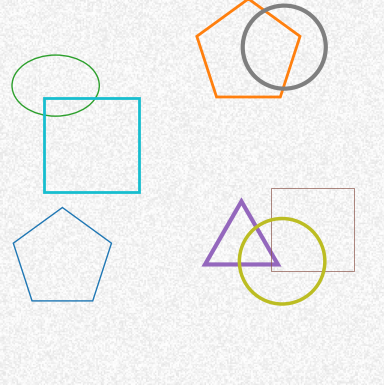[{"shape": "pentagon", "thickness": 1, "radius": 0.67, "center": [0.162, 0.327]}, {"shape": "pentagon", "thickness": 2, "radius": 0.7, "center": [0.645, 0.862]}, {"shape": "oval", "thickness": 1, "radius": 0.57, "center": [0.145, 0.778]}, {"shape": "triangle", "thickness": 3, "radius": 0.55, "center": [0.627, 0.368]}, {"shape": "square", "thickness": 0.5, "radius": 0.54, "center": [0.812, 0.404]}, {"shape": "circle", "thickness": 3, "radius": 0.54, "center": [0.738, 0.878]}, {"shape": "circle", "thickness": 2.5, "radius": 0.56, "center": [0.733, 0.321]}, {"shape": "square", "thickness": 2, "radius": 0.62, "center": [0.238, 0.623]}]